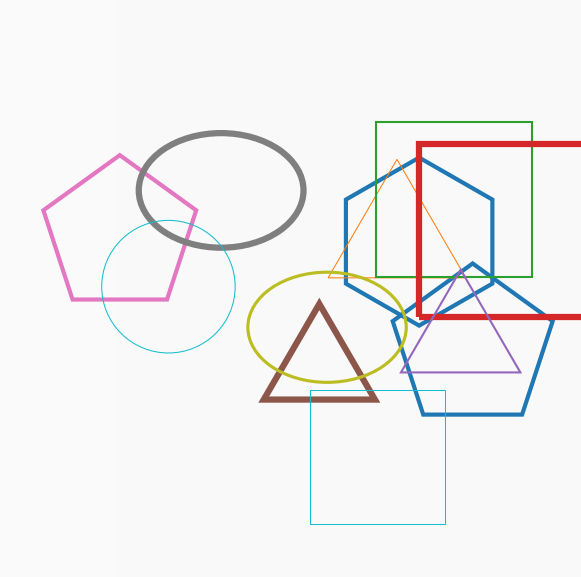[{"shape": "pentagon", "thickness": 2, "radius": 0.72, "center": [0.813, 0.398]}, {"shape": "hexagon", "thickness": 2, "radius": 0.73, "center": [0.721, 0.581]}, {"shape": "triangle", "thickness": 0.5, "radius": 0.68, "center": [0.683, 0.586]}, {"shape": "square", "thickness": 1, "radius": 0.67, "center": [0.782, 0.653]}, {"shape": "square", "thickness": 3, "radius": 0.75, "center": [0.871, 0.6]}, {"shape": "triangle", "thickness": 1, "radius": 0.59, "center": [0.793, 0.414]}, {"shape": "triangle", "thickness": 3, "radius": 0.55, "center": [0.549, 0.362]}, {"shape": "pentagon", "thickness": 2, "radius": 0.69, "center": [0.206, 0.592]}, {"shape": "oval", "thickness": 3, "radius": 0.71, "center": [0.38, 0.669]}, {"shape": "oval", "thickness": 1.5, "radius": 0.68, "center": [0.563, 0.432]}, {"shape": "square", "thickness": 0.5, "radius": 0.58, "center": [0.65, 0.208]}, {"shape": "circle", "thickness": 0.5, "radius": 0.57, "center": [0.29, 0.503]}]